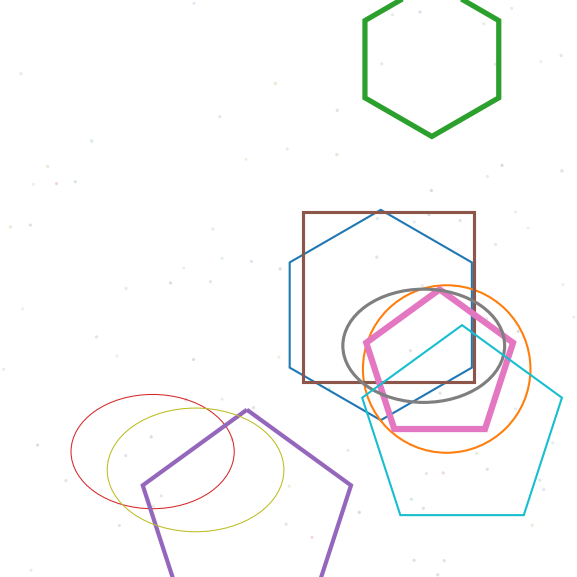[{"shape": "hexagon", "thickness": 1, "radius": 0.91, "center": [0.659, 0.454]}, {"shape": "circle", "thickness": 1, "radius": 0.73, "center": [0.773, 0.36]}, {"shape": "hexagon", "thickness": 2.5, "radius": 0.67, "center": [0.748, 0.897]}, {"shape": "oval", "thickness": 0.5, "radius": 0.71, "center": [0.264, 0.217]}, {"shape": "pentagon", "thickness": 2, "radius": 0.95, "center": [0.427, 0.1]}, {"shape": "square", "thickness": 1.5, "radius": 0.74, "center": [0.673, 0.485]}, {"shape": "pentagon", "thickness": 3, "radius": 0.67, "center": [0.761, 0.364]}, {"shape": "oval", "thickness": 1.5, "radius": 0.7, "center": [0.734, 0.4]}, {"shape": "oval", "thickness": 0.5, "radius": 0.76, "center": [0.339, 0.185]}, {"shape": "pentagon", "thickness": 1, "radius": 0.91, "center": [0.8, 0.254]}]